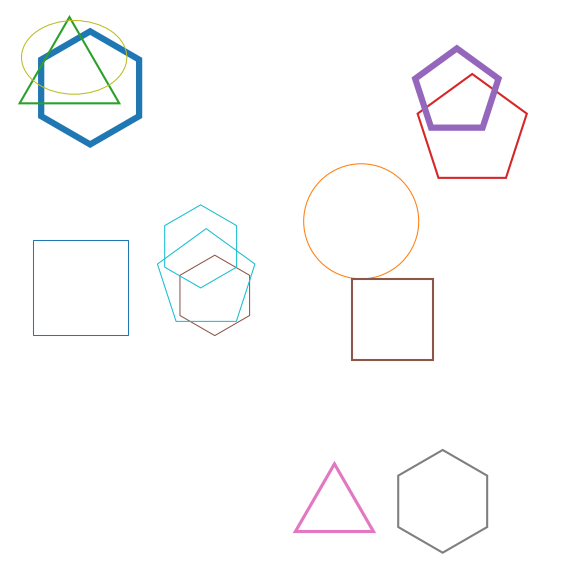[{"shape": "square", "thickness": 0.5, "radius": 0.41, "center": [0.14, 0.501]}, {"shape": "hexagon", "thickness": 3, "radius": 0.49, "center": [0.156, 0.847]}, {"shape": "circle", "thickness": 0.5, "radius": 0.5, "center": [0.625, 0.616]}, {"shape": "triangle", "thickness": 1, "radius": 0.5, "center": [0.12, 0.87]}, {"shape": "pentagon", "thickness": 1, "radius": 0.5, "center": [0.818, 0.772]}, {"shape": "pentagon", "thickness": 3, "radius": 0.38, "center": [0.791, 0.839]}, {"shape": "square", "thickness": 1, "radius": 0.35, "center": [0.68, 0.446]}, {"shape": "hexagon", "thickness": 0.5, "radius": 0.35, "center": [0.372, 0.488]}, {"shape": "triangle", "thickness": 1.5, "radius": 0.39, "center": [0.579, 0.118]}, {"shape": "hexagon", "thickness": 1, "radius": 0.44, "center": [0.767, 0.131]}, {"shape": "oval", "thickness": 0.5, "radius": 0.46, "center": [0.128, 0.9]}, {"shape": "pentagon", "thickness": 0.5, "radius": 0.44, "center": [0.357, 0.514]}, {"shape": "hexagon", "thickness": 0.5, "radius": 0.36, "center": [0.347, 0.573]}]